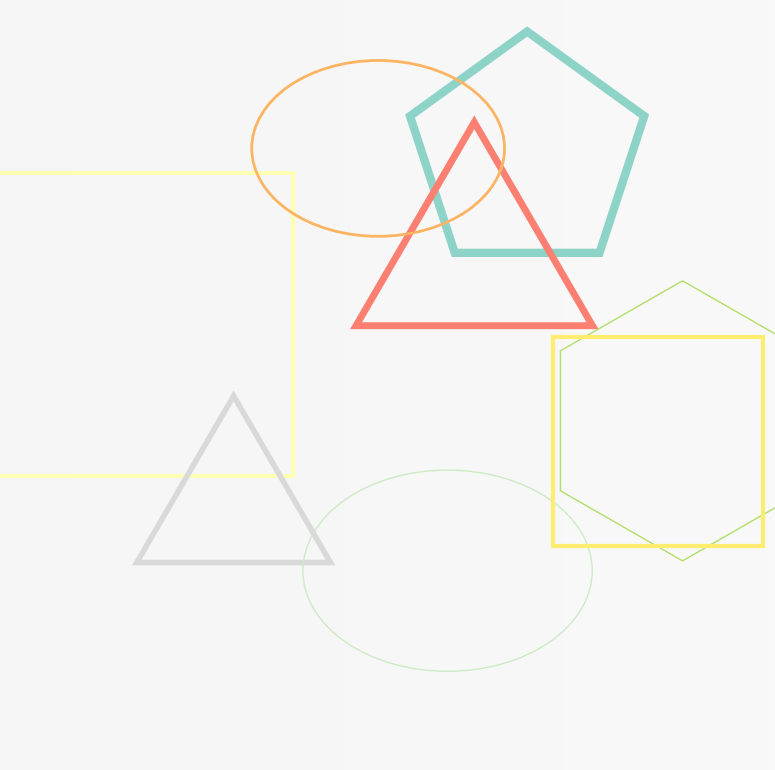[{"shape": "pentagon", "thickness": 3, "radius": 0.79, "center": [0.68, 0.8]}, {"shape": "square", "thickness": 1.5, "radius": 0.98, "center": [0.182, 0.579]}, {"shape": "triangle", "thickness": 2.5, "radius": 0.88, "center": [0.612, 0.665]}, {"shape": "oval", "thickness": 1, "radius": 0.82, "center": [0.488, 0.807]}, {"shape": "hexagon", "thickness": 0.5, "radius": 0.91, "center": [0.881, 0.453]}, {"shape": "triangle", "thickness": 2, "radius": 0.72, "center": [0.301, 0.342]}, {"shape": "oval", "thickness": 0.5, "radius": 0.93, "center": [0.578, 0.259]}, {"shape": "square", "thickness": 1.5, "radius": 0.68, "center": [0.849, 0.427]}]